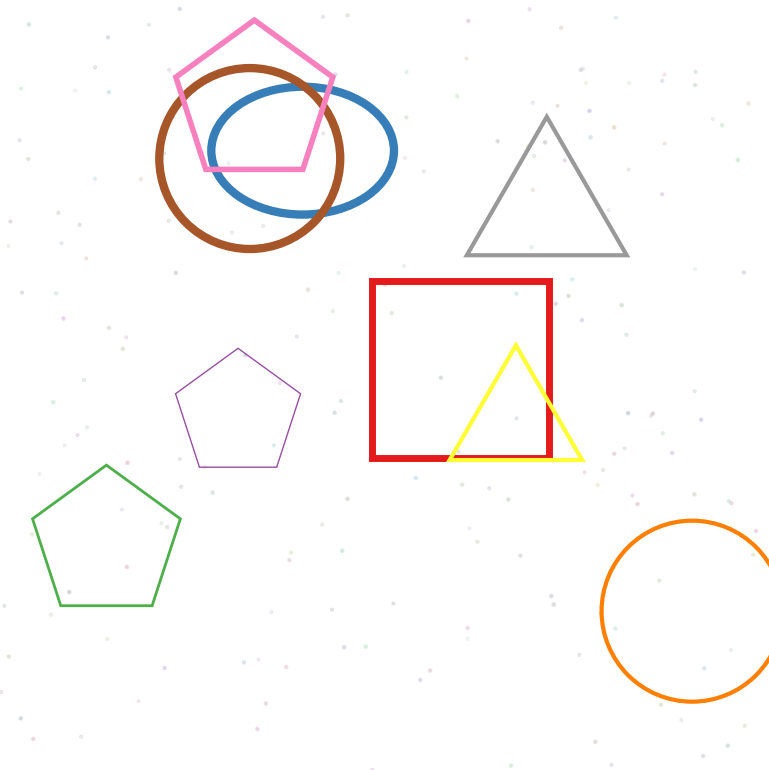[{"shape": "square", "thickness": 2.5, "radius": 0.57, "center": [0.598, 0.52]}, {"shape": "oval", "thickness": 3, "radius": 0.59, "center": [0.393, 0.804]}, {"shape": "pentagon", "thickness": 1, "radius": 0.5, "center": [0.138, 0.295]}, {"shape": "pentagon", "thickness": 0.5, "radius": 0.43, "center": [0.309, 0.462]}, {"shape": "circle", "thickness": 1.5, "radius": 0.59, "center": [0.899, 0.206]}, {"shape": "triangle", "thickness": 1.5, "radius": 0.5, "center": [0.67, 0.452]}, {"shape": "circle", "thickness": 3, "radius": 0.59, "center": [0.324, 0.794]}, {"shape": "pentagon", "thickness": 2, "radius": 0.54, "center": [0.33, 0.867]}, {"shape": "triangle", "thickness": 1.5, "radius": 0.6, "center": [0.71, 0.728]}]